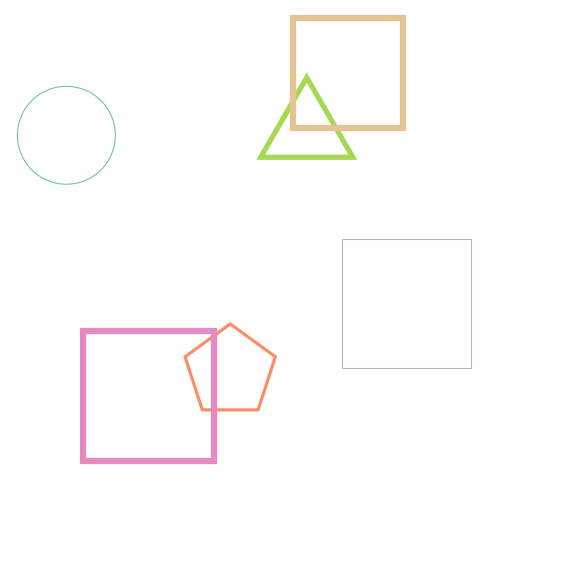[{"shape": "circle", "thickness": 0.5, "radius": 0.42, "center": [0.115, 0.765]}, {"shape": "pentagon", "thickness": 1.5, "radius": 0.41, "center": [0.399, 0.356]}, {"shape": "square", "thickness": 3, "radius": 0.56, "center": [0.257, 0.314]}, {"shape": "triangle", "thickness": 2.5, "radius": 0.46, "center": [0.531, 0.773]}, {"shape": "square", "thickness": 3, "radius": 0.48, "center": [0.603, 0.872]}, {"shape": "square", "thickness": 0.5, "radius": 0.56, "center": [0.704, 0.473]}]